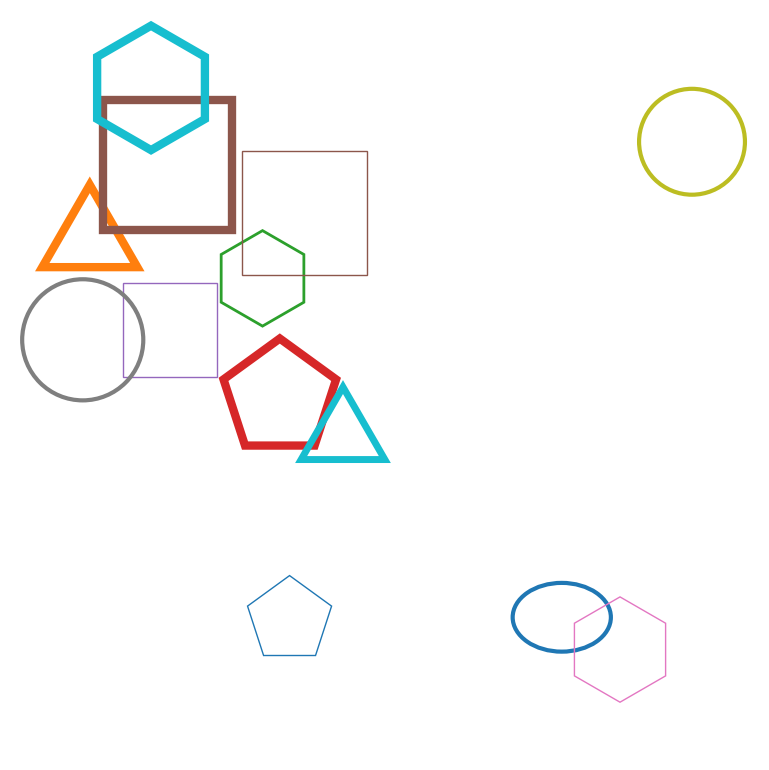[{"shape": "oval", "thickness": 1.5, "radius": 0.32, "center": [0.73, 0.198]}, {"shape": "pentagon", "thickness": 0.5, "radius": 0.29, "center": [0.376, 0.195]}, {"shape": "triangle", "thickness": 3, "radius": 0.36, "center": [0.117, 0.689]}, {"shape": "hexagon", "thickness": 1, "radius": 0.31, "center": [0.341, 0.638]}, {"shape": "pentagon", "thickness": 3, "radius": 0.38, "center": [0.363, 0.484]}, {"shape": "square", "thickness": 0.5, "radius": 0.31, "center": [0.221, 0.572]}, {"shape": "square", "thickness": 3, "radius": 0.42, "center": [0.218, 0.786]}, {"shape": "square", "thickness": 0.5, "radius": 0.4, "center": [0.395, 0.723]}, {"shape": "hexagon", "thickness": 0.5, "radius": 0.34, "center": [0.805, 0.156]}, {"shape": "circle", "thickness": 1.5, "radius": 0.39, "center": [0.107, 0.559]}, {"shape": "circle", "thickness": 1.5, "radius": 0.34, "center": [0.899, 0.816]}, {"shape": "triangle", "thickness": 2.5, "radius": 0.31, "center": [0.445, 0.435]}, {"shape": "hexagon", "thickness": 3, "radius": 0.4, "center": [0.196, 0.886]}]